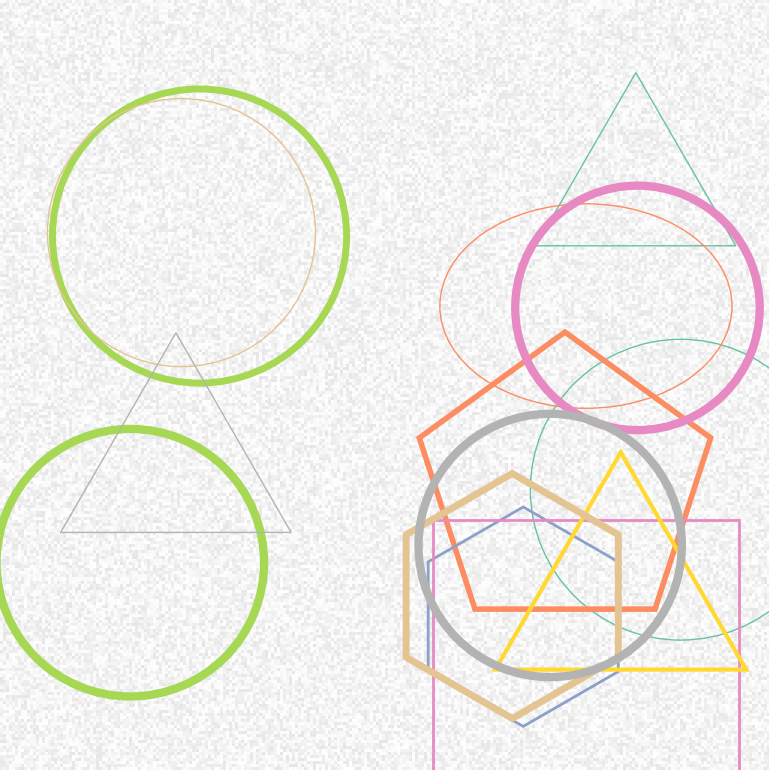[{"shape": "circle", "thickness": 0.5, "radius": 0.98, "center": [0.884, 0.364]}, {"shape": "triangle", "thickness": 0.5, "radius": 0.75, "center": [0.826, 0.756]}, {"shape": "oval", "thickness": 0.5, "radius": 0.95, "center": [0.761, 0.603]}, {"shape": "pentagon", "thickness": 2, "radius": 0.99, "center": [0.734, 0.37]}, {"shape": "hexagon", "thickness": 1, "radius": 0.71, "center": [0.68, 0.199]}, {"shape": "circle", "thickness": 3, "radius": 0.79, "center": [0.828, 0.6]}, {"shape": "square", "thickness": 1, "radius": 1.0, "center": [0.761, 0.126]}, {"shape": "circle", "thickness": 2.5, "radius": 0.95, "center": [0.259, 0.693]}, {"shape": "circle", "thickness": 3, "radius": 0.87, "center": [0.169, 0.269]}, {"shape": "triangle", "thickness": 1.5, "radius": 0.94, "center": [0.806, 0.224]}, {"shape": "circle", "thickness": 0.5, "radius": 0.87, "center": [0.236, 0.698]}, {"shape": "hexagon", "thickness": 2.5, "radius": 0.8, "center": [0.665, 0.226]}, {"shape": "circle", "thickness": 3, "radius": 0.86, "center": [0.714, 0.292]}, {"shape": "triangle", "thickness": 0.5, "radius": 0.86, "center": [0.228, 0.395]}]